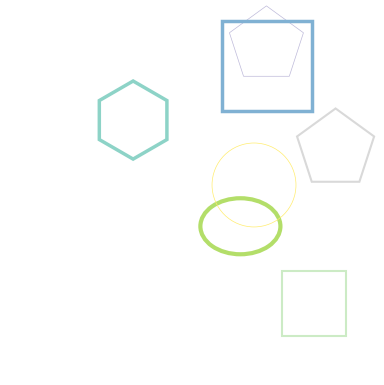[{"shape": "hexagon", "thickness": 2.5, "radius": 0.51, "center": [0.346, 0.688]}, {"shape": "pentagon", "thickness": 0.5, "radius": 0.51, "center": [0.692, 0.884]}, {"shape": "square", "thickness": 2.5, "radius": 0.58, "center": [0.693, 0.83]}, {"shape": "oval", "thickness": 3, "radius": 0.52, "center": [0.624, 0.412]}, {"shape": "pentagon", "thickness": 1.5, "radius": 0.53, "center": [0.872, 0.613]}, {"shape": "square", "thickness": 1.5, "radius": 0.42, "center": [0.815, 0.212]}, {"shape": "circle", "thickness": 0.5, "radius": 0.55, "center": [0.66, 0.52]}]